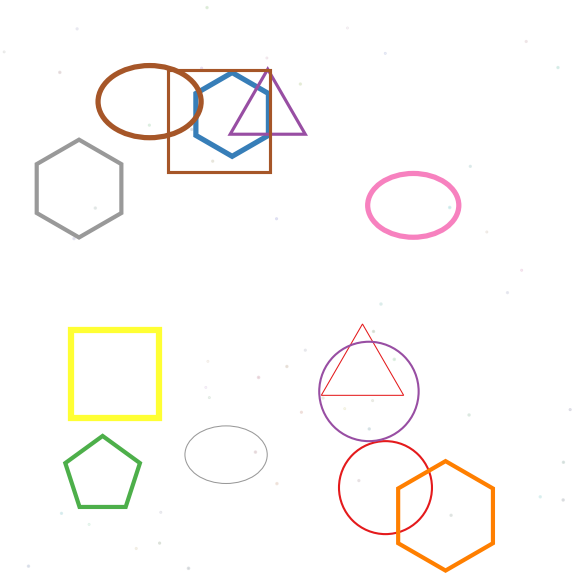[{"shape": "triangle", "thickness": 0.5, "radius": 0.41, "center": [0.628, 0.356]}, {"shape": "circle", "thickness": 1, "radius": 0.4, "center": [0.667, 0.155]}, {"shape": "hexagon", "thickness": 2.5, "radius": 0.36, "center": [0.402, 0.801]}, {"shape": "pentagon", "thickness": 2, "radius": 0.34, "center": [0.178, 0.176]}, {"shape": "triangle", "thickness": 1.5, "radius": 0.38, "center": [0.464, 0.804]}, {"shape": "circle", "thickness": 1, "radius": 0.43, "center": [0.639, 0.321]}, {"shape": "hexagon", "thickness": 2, "radius": 0.47, "center": [0.772, 0.106]}, {"shape": "square", "thickness": 3, "radius": 0.38, "center": [0.199, 0.352]}, {"shape": "oval", "thickness": 2.5, "radius": 0.45, "center": [0.259, 0.823]}, {"shape": "square", "thickness": 1.5, "radius": 0.44, "center": [0.38, 0.789]}, {"shape": "oval", "thickness": 2.5, "radius": 0.39, "center": [0.716, 0.644]}, {"shape": "hexagon", "thickness": 2, "radius": 0.42, "center": [0.137, 0.673]}, {"shape": "oval", "thickness": 0.5, "radius": 0.36, "center": [0.391, 0.212]}]